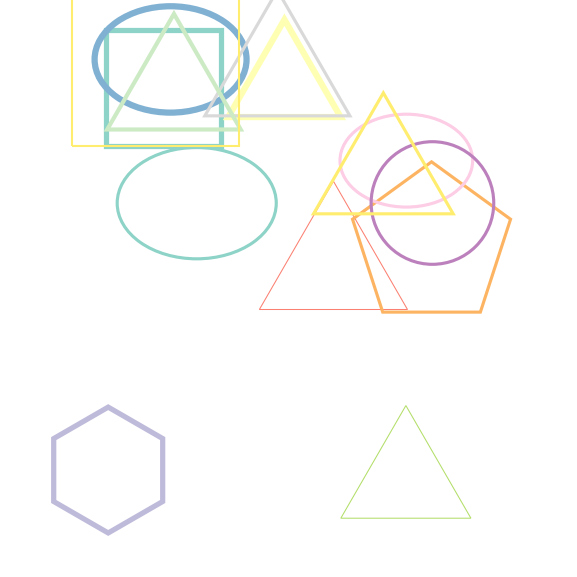[{"shape": "oval", "thickness": 1.5, "radius": 0.69, "center": [0.341, 0.647]}, {"shape": "square", "thickness": 2.5, "radius": 0.5, "center": [0.283, 0.847]}, {"shape": "triangle", "thickness": 3, "radius": 0.56, "center": [0.493, 0.853]}, {"shape": "hexagon", "thickness": 2.5, "radius": 0.54, "center": [0.187, 0.185]}, {"shape": "triangle", "thickness": 0.5, "radius": 0.74, "center": [0.577, 0.537]}, {"shape": "oval", "thickness": 3, "radius": 0.66, "center": [0.295, 0.896]}, {"shape": "pentagon", "thickness": 1.5, "radius": 0.72, "center": [0.747, 0.575]}, {"shape": "triangle", "thickness": 0.5, "radius": 0.65, "center": [0.703, 0.167]}, {"shape": "oval", "thickness": 1.5, "radius": 0.57, "center": [0.704, 0.721]}, {"shape": "triangle", "thickness": 1.5, "radius": 0.73, "center": [0.48, 0.871]}, {"shape": "circle", "thickness": 1.5, "radius": 0.53, "center": [0.749, 0.648]}, {"shape": "triangle", "thickness": 2, "radius": 0.67, "center": [0.301, 0.842]}, {"shape": "triangle", "thickness": 1.5, "radius": 0.7, "center": [0.664, 0.699]}, {"shape": "square", "thickness": 1, "radius": 0.72, "center": [0.269, 0.891]}]